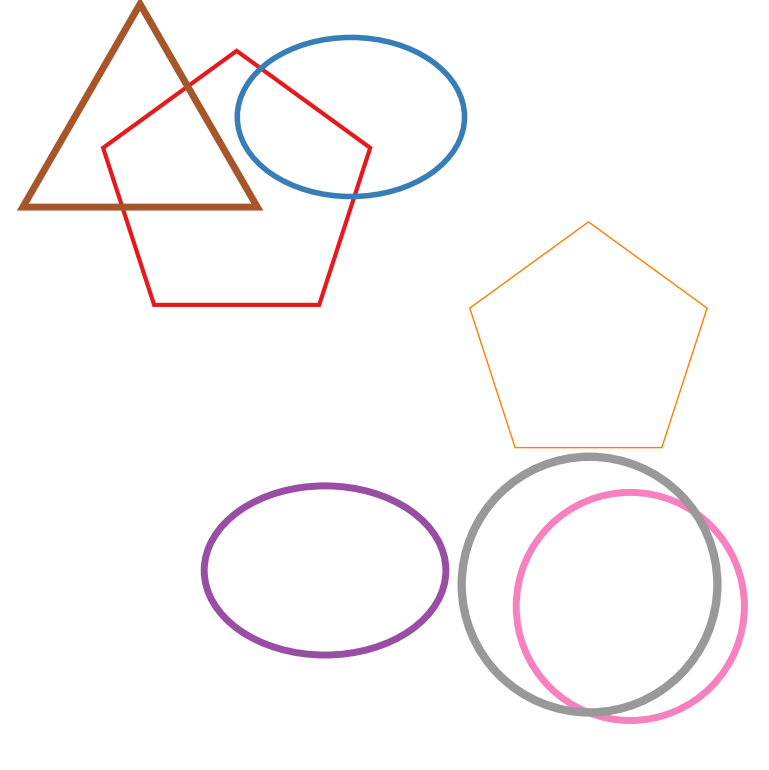[{"shape": "pentagon", "thickness": 1.5, "radius": 0.91, "center": [0.307, 0.752]}, {"shape": "oval", "thickness": 2, "radius": 0.74, "center": [0.456, 0.848]}, {"shape": "oval", "thickness": 2.5, "radius": 0.78, "center": [0.422, 0.259]}, {"shape": "pentagon", "thickness": 0.5, "radius": 0.81, "center": [0.764, 0.55]}, {"shape": "triangle", "thickness": 2.5, "radius": 0.88, "center": [0.182, 0.819]}, {"shape": "circle", "thickness": 2.5, "radius": 0.74, "center": [0.819, 0.212]}, {"shape": "circle", "thickness": 3, "radius": 0.83, "center": [0.766, 0.241]}]